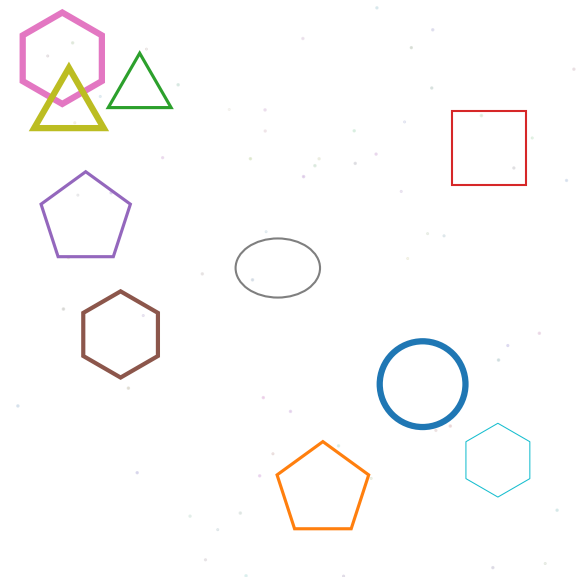[{"shape": "circle", "thickness": 3, "radius": 0.37, "center": [0.732, 0.334]}, {"shape": "pentagon", "thickness": 1.5, "radius": 0.42, "center": [0.559, 0.151]}, {"shape": "triangle", "thickness": 1.5, "radius": 0.31, "center": [0.242, 0.844]}, {"shape": "square", "thickness": 1, "radius": 0.32, "center": [0.847, 0.743]}, {"shape": "pentagon", "thickness": 1.5, "radius": 0.41, "center": [0.148, 0.62]}, {"shape": "hexagon", "thickness": 2, "radius": 0.37, "center": [0.209, 0.42]}, {"shape": "hexagon", "thickness": 3, "radius": 0.4, "center": [0.108, 0.898]}, {"shape": "oval", "thickness": 1, "radius": 0.37, "center": [0.481, 0.535]}, {"shape": "triangle", "thickness": 3, "radius": 0.35, "center": [0.119, 0.812]}, {"shape": "hexagon", "thickness": 0.5, "radius": 0.32, "center": [0.862, 0.202]}]